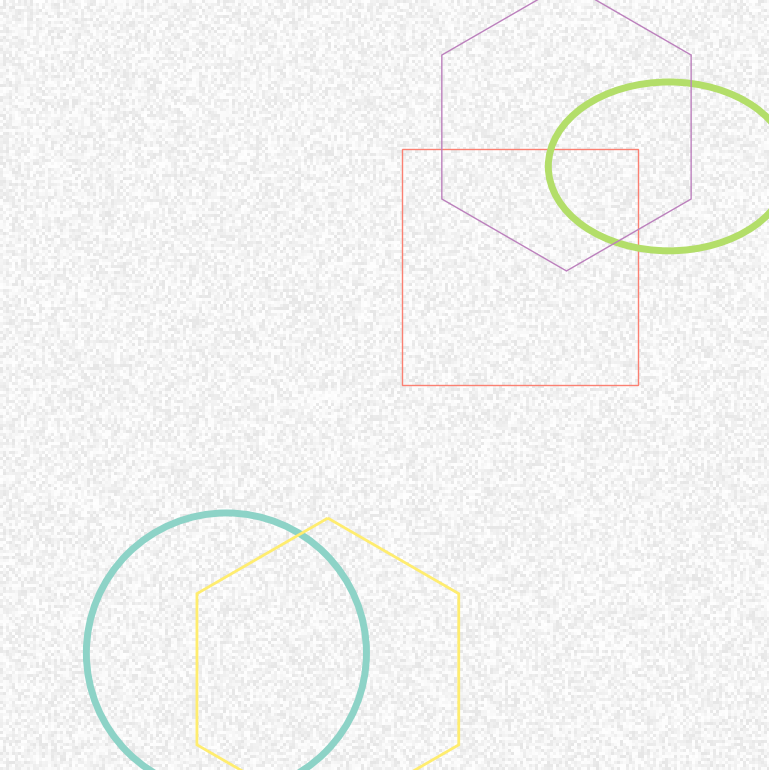[{"shape": "circle", "thickness": 2.5, "radius": 0.91, "center": [0.294, 0.152]}, {"shape": "square", "thickness": 0.5, "radius": 0.77, "center": [0.676, 0.654]}, {"shape": "oval", "thickness": 2.5, "radius": 0.78, "center": [0.869, 0.784]}, {"shape": "hexagon", "thickness": 0.5, "radius": 0.93, "center": [0.736, 0.835]}, {"shape": "hexagon", "thickness": 1, "radius": 0.98, "center": [0.426, 0.131]}]